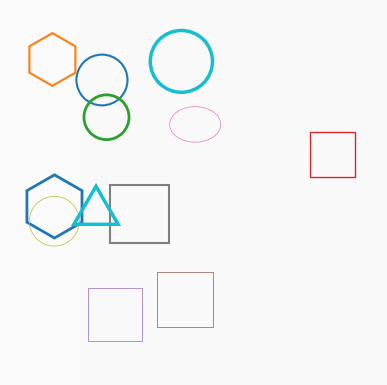[{"shape": "hexagon", "thickness": 2, "radius": 0.41, "center": [0.141, 0.464]}, {"shape": "circle", "thickness": 1.5, "radius": 0.33, "center": [0.263, 0.792]}, {"shape": "hexagon", "thickness": 1.5, "radius": 0.34, "center": [0.135, 0.846]}, {"shape": "circle", "thickness": 2, "radius": 0.29, "center": [0.275, 0.695]}, {"shape": "square", "thickness": 1, "radius": 0.29, "center": [0.859, 0.598]}, {"shape": "square", "thickness": 0.5, "radius": 0.35, "center": [0.298, 0.183]}, {"shape": "square", "thickness": 0.5, "radius": 0.36, "center": [0.477, 0.222]}, {"shape": "oval", "thickness": 0.5, "radius": 0.33, "center": [0.504, 0.677]}, {"shape": "square", "thickness": 1.5, "radius": 0.38, "center": [0.36, 0.444]}, {"shape": "circle", "thickness": 0.5, "radius": 0.32, "center": [0.14, 0.425]}, {"shape": "triangle", "thickness": 2.5, "radius": 0.33, "center": [0.248, 0.45]}, {"shape": "circle", "thickness": 2.5, "radius": 0.4, "center": [0.468, 0.841]}]